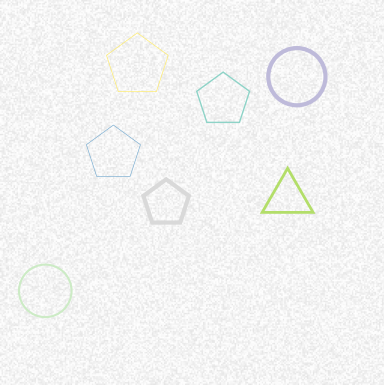[{"shape": "pentagon", "thickness": 1, "radius": 0.36, "center": [0.58, 0.741]}, {"shape": "circle", "thickness": 3, "radius": 0.37, "center": [0.771, 0.801]}, {"shape": "pentagon", "thickness": 0.5, "radius": 0.37, "center": [0.295, 0.601]}, {"shape": "triangle", "thickness": 2, "radius": 0.38, "center": [0.747, 0.487]}, {"shape": "pentagon", "thickness": 3, "radius": 0.31, "center": [0.432, 0.472]}, {"shape": "circle", "thickness": 1.5, "radius": 0.34, "center": [0.118, 0.245]}, {"shape": "pentagon", "thickness": 0.5, "radius": 0.42, "center": [0.357, 0.83]}]